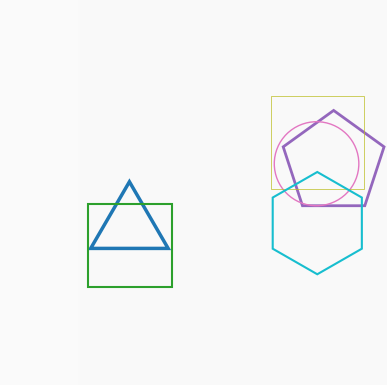[{"shape": "triangle", "thickness": 2.5, "radius": 0.58, "center": [0.334, 0.412]}, {"shape": "square", "thickness": 1.5, "radius": 0.54, "center": [0.336, 0.363]}, {"shape": "pentagon", "thickness": 2, "radius": 0.68, "center": [0.861, 0.576]}, {"shape": "circle", "thickness": 1, "radius": 0.55, "center": [0.817, 0.575]}, {"shape": "square", "thickness": 0.5, "radius": 0.6, "center": [0.819, 0.629]}, {"shape": "hexagon", "thickness": 1.5, "radius": 0.66, "center": [0.819, 0.42]}]